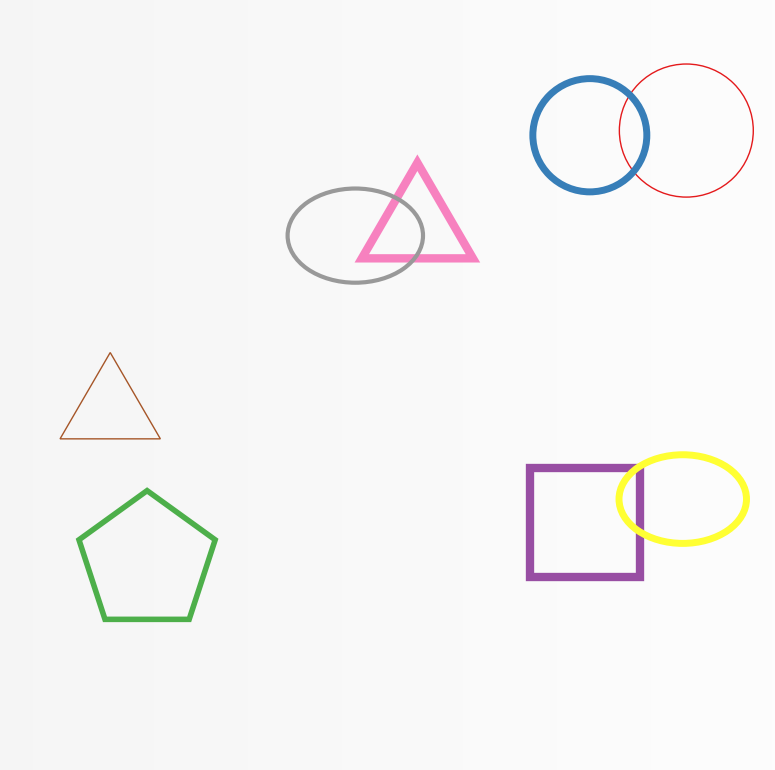[{"shape": "circle", "thickness": 0.5, "radius": 0.43, "center": [0.886, 0.83]}, {"shape": "circle", "thickness": 2.5, "radius": 0.37, "center": [0.761, 0.824]}, {"shape": "pentagon", "thickness": 2, "radius": 0.46, "center": [0.19, 0.27]}, {"shape": "square", "thickness": 3, "radius": 0.35, "center": [0.755, 0.322]}, {"shape": "oval", "thickness": 2.5, "radius": 0.41, "center": [0.881, 0.352]}, {"shape": "triangle", "thickness": 0.5, "radius": 0.37, "center": [0.142, 0.467]}, {"shape": "triangle", "thickness": 3, "radius": 0.41, "center": [0.539, 0.706]}, {"shape": "oval", "thickness": 1.5, "radius": 0.44, "center": [0.458, 0.694]}]